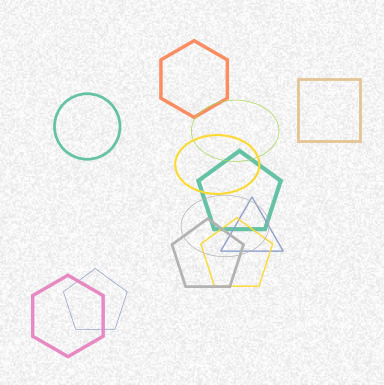[{"shape": "pentagon", "thickness": 3, "radius": 0.56, "center": [0.622, 0.496]}, {"shape": "circle", "thickness": 2, "radius": 0.43, "center": [0.227, 0.671]}, {"shape": "hexagon", "thickness": 2.5, "radius": 0.5, "center": [0.504, 0.795]}, {"shape": "pentagon", "thickness": 0.5, "radius": 0.44, "center": [0.248, 0.215]}, {"shape": "triangle", "thickness": 1, "radius": 0.47, "center": [0.655, 0.395]}, {"shape": "hexagon", "thickness": 2.5, "radius": 0.53, "center": [0.176, 0.179]}, {"shape": "oval", "thickness": 0.5, "radius": 0.57, "center": [0.611, 0.66]}, {"shape": "oval", "thickness": 1.5, "radius": 0.55, "center": [0.564, 0.573]}, {"shape": "pentagon", "thickness": 1, "radius": 0.49, "center": [0.615, 0.336]}, {"shape": "square", "thickness": 2, "radius": 0.4, "center": [0.855, 0.714]}, {"shape": "oval", "thickness": 0.5, "radius": 0.57, "center": [0.585, 0.413]}, {"shape": "pentagon", "thickness": 2, "radius": 0.49, "center": [0.54, 0.334]}]